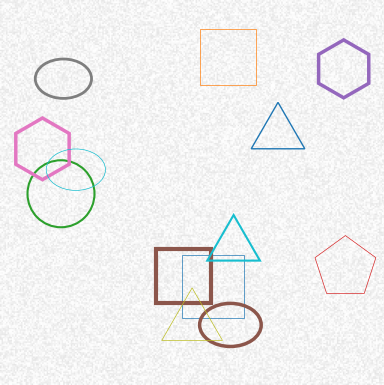[{"shape": "square", "thickness": 0.5, "radius": 0.41, "center": [0.554, 0.255]}, {"shape": "triangle", "thickness": 1, "radius": 0.4, "center": [0.722, 0.654]}, {"shape": "square", "thickness": 0.5, "radius": 0.37, "center": [0.592, 0.853]}, {"shape": "circle", "thickness": 1.5, "radius": 0.44, "center": [0.158, 0.497]}, {"shape": "pentagon", "thickness": 0.5, "radius": 0.42, "center": [0.897, 0.305]}, {"shape": "hexagon", "thickness": 2.5, "radius": 0.38, "center": [0.893, 0.821]}, {"shape": "oval", "thickness": 2.5, "radius": 0.4, "center": [0.598, 0.156]}, {"shape": "square", "thickness": 3, "radius": 0.35, "center": [0.477, 0.283]}, {"shape": "hexagon", "thickness": 2.5, "radius": 0.4, "center": [0.11, 0.613]}, {"shape": "oval", "thickness": 2, "radius": 0.37, "center": [0.165, 0.796]}, {"shape": "triangle", "thickness": 0.5, "radius": 0.46, "center": [0.499, 0.161]}, {"shape": "oval", "thickness": 0.5, "radius": 0.38, "center": [0.197, 0.559]}, {"shape": "triangle", "thickness": 1.5, "radius": 0.39, "center": [0.607, 0.363]}]